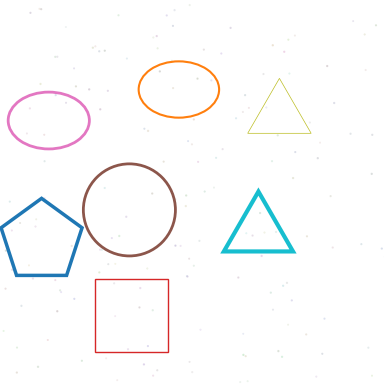[{"shape": "pentagon", "thickness": 2.5, "radius": 0.55, "center": [0.108, 0.374]}, {"shape": "oval", "thickness": 1.5, "radius": 0.52, "center": [0.465, 0.768]}, {"shape": "square", "thickness": 1, "radius": 0.47, "center": [0.343, 0.182]}, {"shape": "circle", "thickness": 2, "radius": 0.6, "center": [0.336, 0.455]}, {"shape": "oval", "thickness": 2, "radius": 0.53, "center": [0.127, 0.687]}, {"shape": "triangle", "thickness": 0.5, "radius": 0.48, "center": [0.726, 0.701]}, {"shape": "triangle", "thickness": 3, "radius": 0.52, "center": [0.671, 0.399]}]